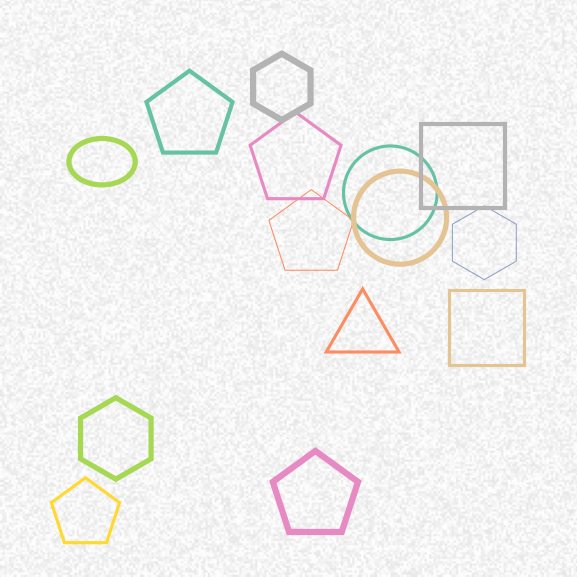[{"shape": "circle", "thickness": 1.5, "radius": 0.41, "center": [0.676, 0.665]}, {"shape": "pentagon", "thickness": 2, "radius": 0.39, "center": [0.328, 0.798]}, {"shape": "pentagon", "thickness": 0.5, "radius": 0.39, "center": [0.539, 0.594]}, {"shape": "triangle", "thickness": 1.5, "radius": 0.36, "center": [0.628, 0.426]}, {"shape": "hexagon", "thickness": 0.5, "radius": 0.32, "center": [0.839, 0.579]}, {"shape": "pentagon", "thickness": 1.5, "radius": 0.41, "center": [0.512, 0.722]}, {"shape": "pentagon", "thickness": 3, "radius": 0.39, "center": [0.546, 0.141]}, {"shape": "oval", "thickness": 2.5, "radius": 0.29, "center": [0.177, 0.719]}, {"shape": "hexagon", "thickness": 2.5, "radius": 0.35, "center": [0.201, 0.24]}, {"shape": "pentagon", "thickness": 1.5, "radius": 0.31, "center": [0.148, 0.11]}, {"shape": "square", "thickness": 1.5, "radius": 0.33, "center": [0.842, 0.432]}, {"shape": "circle", "thickness": 2.5, "radius": 0.4, "center": [0.693, 0.622]}, {"shape": "square", "thickness": 2, "radius": 0.36, "center": [0.802, 0.711]}, {"shape": "hexagon", "thickness": 3, "radius": 0.29, "center": [0.488, 0.849]}]